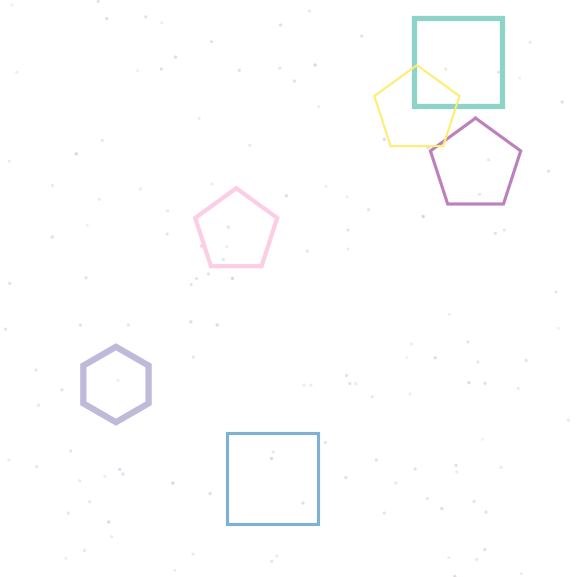[{"shape": "square", "thickness": 2.5, "radius": 0.38, "center": [0.793, 0.892]}, {"shape": "hexagon", "thickness": 3, "radius": 0.33, "center": [0.201, 0.333]}, {"shape": "square", "thickness": 1.5, "radius": 0.39, "center": [0.472, 0.17]}, {"shape": "pentagon", "thickness": 2, "radius": 0.37, "center": [0.409, 0.599]}, {"shape": "pentagon", "thickness": 1.5, "radius": 0.41, "center": [0.824, 0.712]}, {"shape": "pentagon", "thickness": 1, "radius": 0.39, "center": [0.722, 0.809]}]